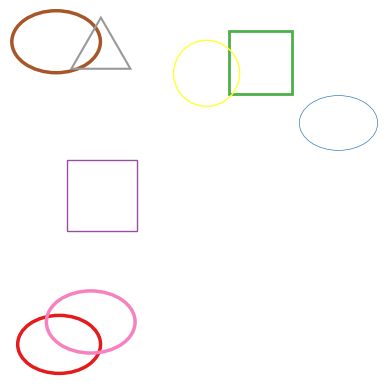[{"shape": "oval", "thickness": 2.5, "radius": 0.54, "center": [0.154, 0.105]}, {"shape": "oval", "thickness": 0.5, "radius": 0.51, "center": [0.879, 0.681]}, {"shape": "square", "thickness": 2, "radius": 0.41, "center": [0.677, 0.837]}, {"shape": "square", "thickness": 1, "radius": 0.46, "center": [0.265, 0.492]}, {"shape": "circle", "thickness": 1, "radius": 0.43, "center": [0.537, 0.809]}, {"shape": "oval", "thickness": 2.5, "radius": 0.58, "center": [0.146, 0.892]}, {"shape": "oval", "thickness": 2.5, "radius": 0.58, "center": [0.236, 0.164]}, {"shape": "triangle", "thickness": 1.5, "radius": 0.44, "center": [0.262, 0.866]}]